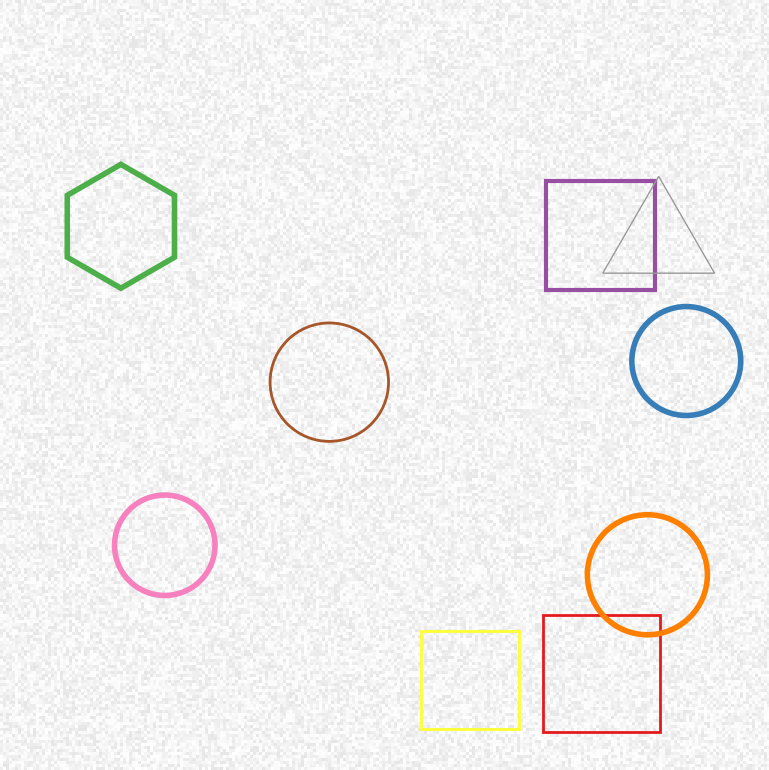[{"shape": "square", "thickness": 1, "radius": 0.38, "center": [0.781, 0.125]}, {"shape": "circle", "thickness": 2, "radius": 0.35, "center": [0.891, 0.531]}, {"shape": "hexagon", "thickness": 2, "radius": 0.4, "center": [0.157, 0.706]}, {"shape": "square", "thickness": 1.5, "radius": 0.35, "center": [0.779, 0.694]}, {"shape": "circle", "thickness": 2, "radius": 0.39, "center": [0.841, 0.254]}, {"shape": "square", "thickness": 1, "radius": 0.32, "center": [0.611, 0.117]}, {"shape": "circle", "thickness": 1, "radius": 0.38, "center": [0.428, 0.504]}, {"shape": "circle", "thickness": 2, "radius": 0.33, "center": [0.214, 0.292]}, {"shape": "triangle", "thickness": 0.5, "radius": 0.42, "center": [0.855, 0.687]}]